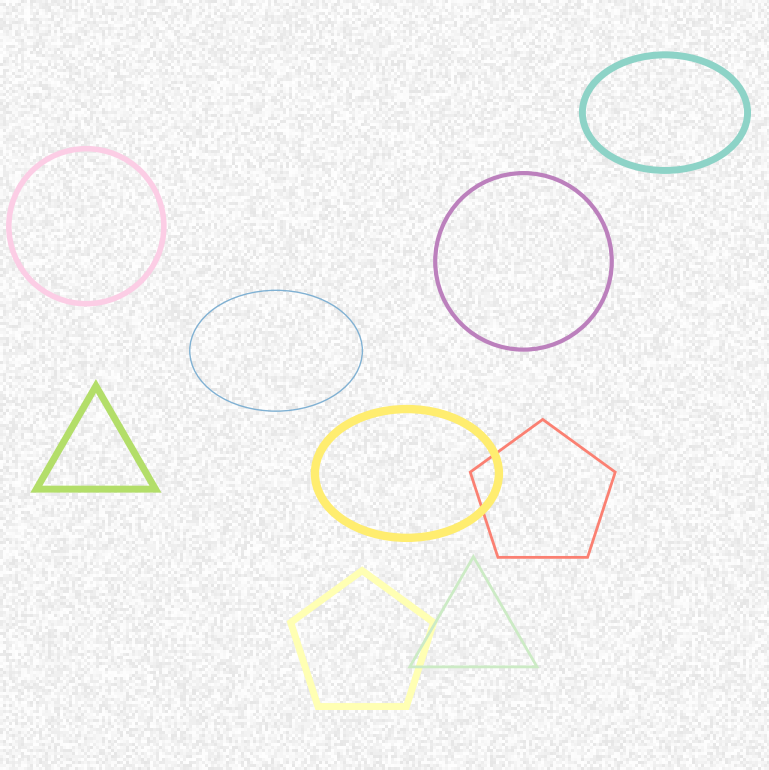[{"shape": "oval", "thickness": 2.5, "radius": 0.54, "center": [0.864, 0.854]}, {"shape": "pentagon", "thickness": 2.5, "radius": 0.49, "center": [0.47, 0.161]}, {"shape": "pentagon", "thickness": 1, "radius": 0.5, "center": [0.705, 0.356]}, {"shape": "oval", "thickness": 0.5, "radius": 0.56, "center": [0.359, 0.545]}, {"shape": "triangle", "thickness": 2.5, "radius": 0.45, "center": [0.125, 0.409]}, {"shape": "circle", "thickness": 2, "radius": 0.5, "center": [0.112, 0.706]}, {"shape": "circle", "thickness": 1.5, "radius": 0.57, "center": [0.68, 0.661]}, {"shape": "triangle", "thickness": 1, "radius": 0.48, "center": [0.615, 0.182]}, {"shape": "oval", "thickness": 3, "radius": 0.6, "center": [0.528, 0.385]}]